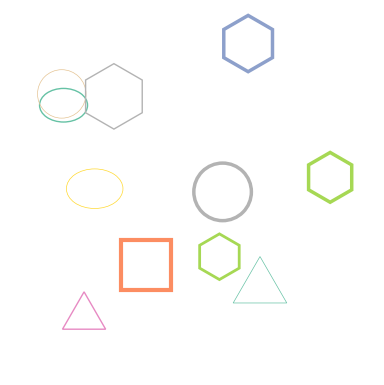[{"shape": "oval", "thickness": 1, "radius": 0.31, "center": [0.165, 0.727]}, {"shape": "triangle", "thickness": 0.5, "radius": 0.4, "center": [0.675, 0.253]}, {"shape": "square", "thickness": 3, "radius": 0.33, "center": [0.379, 0.312]}, {"shape": "hexagon", "thickness": 2.5, "radius": 0.37, "center": [0.645, 0.887]}, {"shape": "triangle", "thickness": 1, "radius": 0.32, "center": [0.218, 0.177]}, {"shape": "hexagon", "thickness": 2, "radius": 0.3, "center": [0.57, 0.333]}, {"shape": "hexagon", "thickness": 2.5, "radius": 0.32, "center": [0.858, 0.539]}, {"shape": "oval", "thickness": 0.5, "radius": 0.37, "center": [0.246, 0.51]}, {"shape": "circle", "thickness": 0.5, "radius": 0.31, "center": [0.16, 0.756]}, {"shape": "hexagon", "thickness": 1, "radius": 0.42, "center": [0.296, 0.75]}, {"shape": "circle", "thickness": 2.5, "radius": 0.37, "center": [0.578, 0.502]}]